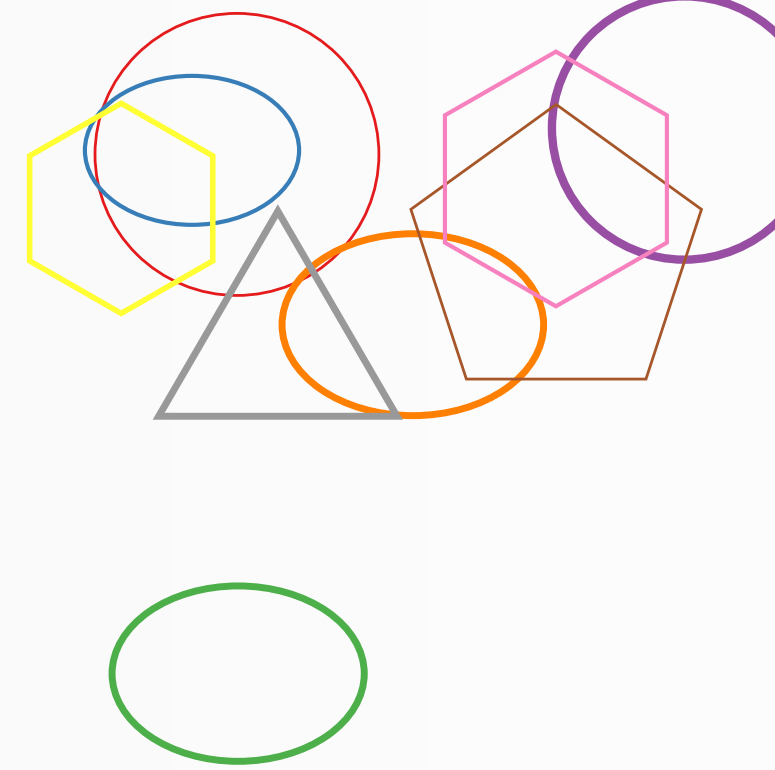[{"shape": "circle", "thickness": 1, "radius": 0.92, "center": [0.306, 0.799]}, {"shape": "oval", "thickness": 1.5, "radius": 0.69, "center": [0.248, 0.805]}, {"shape": "oval", "thickness": 2.5, "radius": 0.81, "center": [0.307, 0.125]}, {"shape": "circle", "thickness": 3, "radius": 0.85, "center": [0.883, 0.834]}, {"shape": "oval", "thickness": 2.5, "radius": 0.84, "center": [0.533, 0.578]}, {"shape": "hexagon", "thickness": 2, "radius": 0.68, "center": [0.156, 0.729]}, {"shape": "pentagon", "thickness": 1, "radius": 0.99, "center": [0.718, 0.667]}, {"shape": "hexagon", "thickness": 1.5, "radius": 0.83, "center": [0.717, 0.768]}, {"shape": "triangle", "thickness": 2.5, "radius": 0.89, "center": [0.358, 0.548]}]